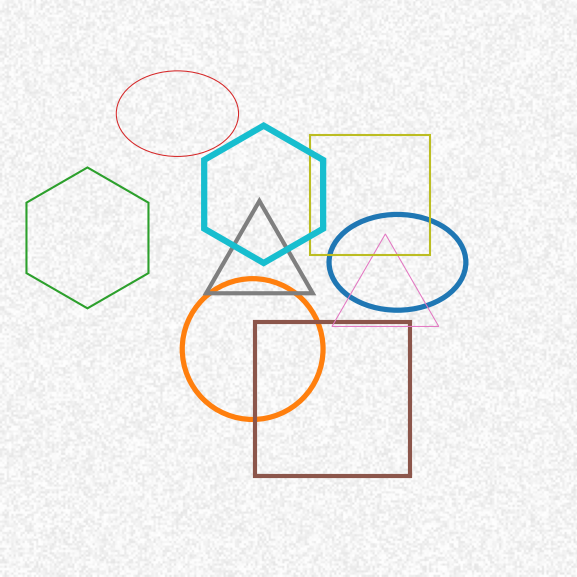[{"shape": "oval", "thickness": 2.5, "radius": 0.59, "center": [0.688, 0.545]}, {"shape": "circle", "thickness": 2.5, "radius": 0.61, "center": [0.437, 0.395]}, {"shape": "hexagon", "thickness": 1, "radius": 0.61, "center": [0.151, 0.587]}, {"shape": "oval", "thickness": 0.5, "radius": 0.53, "center": [0.307, 0.802]}, {"shape": "square", "thickness": 2, "radius": 0.67, "center": [0.576, 0.308]}, {"shape": "triangle", "thickness": 0.5, "radius": 0.53, "center": [0.667, 0.487]}, {"shape": "triangle", "thickness": 2, "radius": 0.53, "center": [0.449, 0.545]}, {"shape": "square", "thickness": 1, "radius": 0.52, "center": [0.64, 0.662]}, {"shape": "hexagon", "thickness": 3, "radius": 0.59, "center": [0.457, 0.663]}]